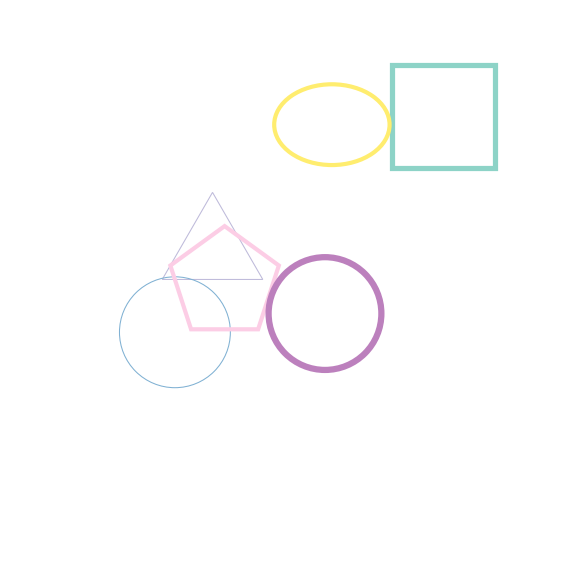[{"shape": "square", "thickness": 2.5, "radius": 0.45, "center": [0.769, 0.798]}, {"shape": "triangle", "thickness": 0.5, "radius": 0.5, "center": [0.368, 0.566]}, {"shape": "circle", "thickness": 0.5, "radius": 0.48, "center": [0.303, 0.424]}, {"shape": "pentagon", "thickness": 2, "radius": 0.49, "center": [0.389, 0.509]}, {"shape": "circle", "thickness": 3, "radius": 0.49, "center": [0.563, 0.456]}, {"shape": "oval", "thickness": 2, "radius": 0.5, "center": [0.575, 0.783]}]